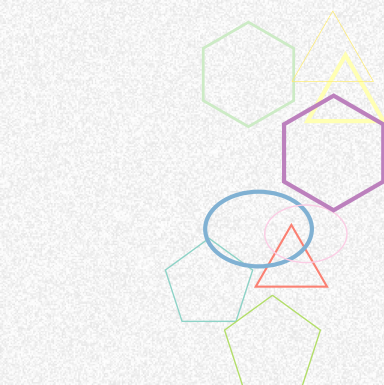[{"shape": "pentagon", "thickness": 1, "radius": 0.6, "center": [0.543, 0.262]}, {"shape": "triangle", "thickness": 3, "radius": 0.57, "center": [0.897, 0.743]}, {"shape": "triangle", "thickness": 1.5, "radius": 0.53, "center": [0.757, 0.309]}, {"shape": "oval", "thickness": 3, "radius": 0.69, "center": [0.672, 0.405]}, {"shape": "pentagon", "thickness": 1, "radius": 0.65, "center": [0.708, 0.102]}, {"shape": "oval", "thickness": 1, "radius": 0.53, "center": [0.794, 0.393]}, {"shape": "hexagon", "thickness": 3, "radius": 0.74, "center": [0.867, 0.603]}, {"shape": "hexagon", "thickness": 2, "radius": 0.68, "center": [0.645, 0.807]}, {"shape": "triangle", "thickness": 0.5, "radius": 0.61, "center": [0.864, 0.849]}]